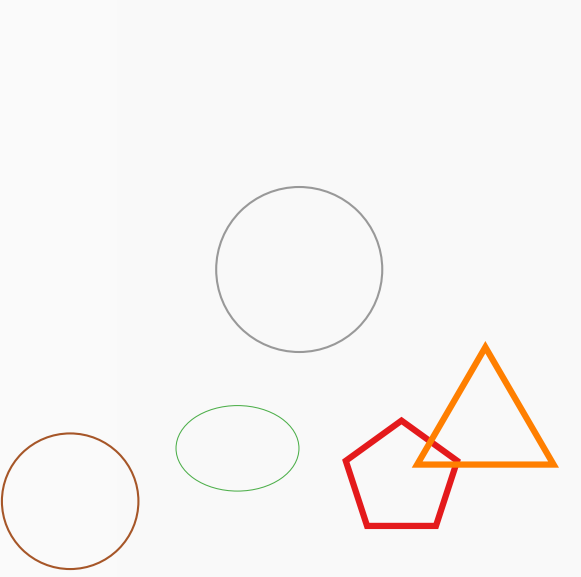[{"shape": "pentagon", "thickness": 3, "radius": 0.5, "center": [0.691, 0.17]}, {"shape": "oval", "thickness": 0.5, "radius": 0.53, "center": [0.409, 0.223]}, {"shape": "triangle", "thickness": 3, "radius": 0.68, "center": [0.835, 0.262]}, {"shape": "circle", "thickness": 1, "radius": 0.59, "center": [0.121, 0.131]}, {"shape": "circle", "thickness": 1, "radius": 0.71, "center": [0.515, 0.532]}]